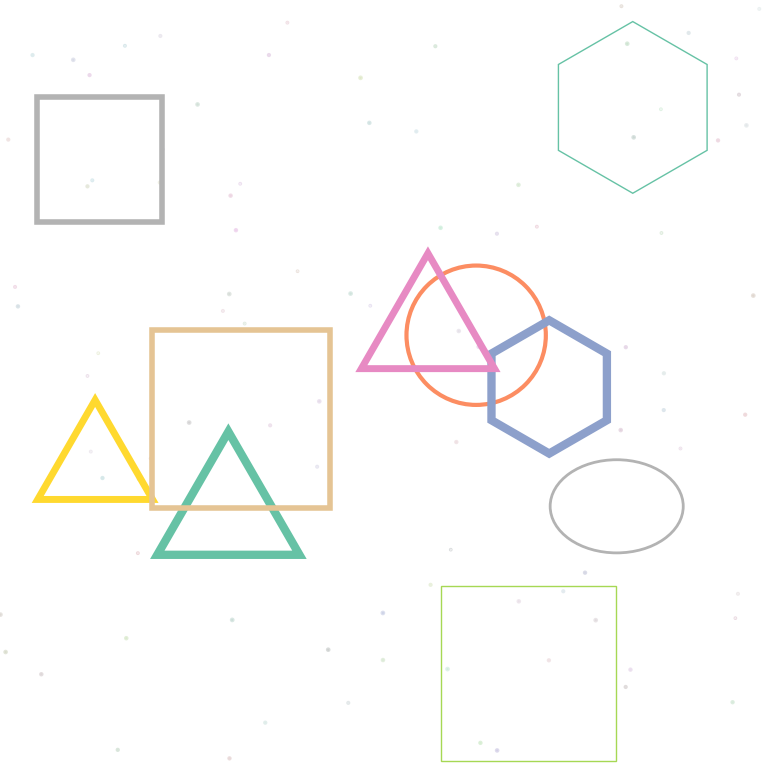[{"shape": "triangle", "thickness": 3, "radius": 0.53, "center": [0.297, 0.333]}, {"shape": "hexagon", "thickness": 0.5, "radius": 0.56, "center": [0.822, 0.861]}, {"shape": "circle", "thickness": 1.5, "radius": 0.45, "center": [0.618, 0.565]}, {"shape": "hexagon", "thickness": 3, "radius": 0.43, "center": [0.713, 0.498]}, {"shape": "triangle", "thickness": 2.5, "radius": 0.5, "center": [0.556, 0.571]}, {"shape": "square", "thickness": 0.5, "radius": 0.57, "center": [0.687, 0.125]}, {"shape": "triangle", "thickness": 2.5, "radius": 0.43, "center": [0.124, 0.394]}, {"shape": "square", "thickness": 2, "radius": 0.58, "center": [0.313, 0.456]}, {"shape": "oval", "thickness": 1, "radius": 0.43, "center": [0.801, 0.342]}, {"shape": "square", "thickness": 2, "radius": 0.41, "center": [0.13, 0.792]}]